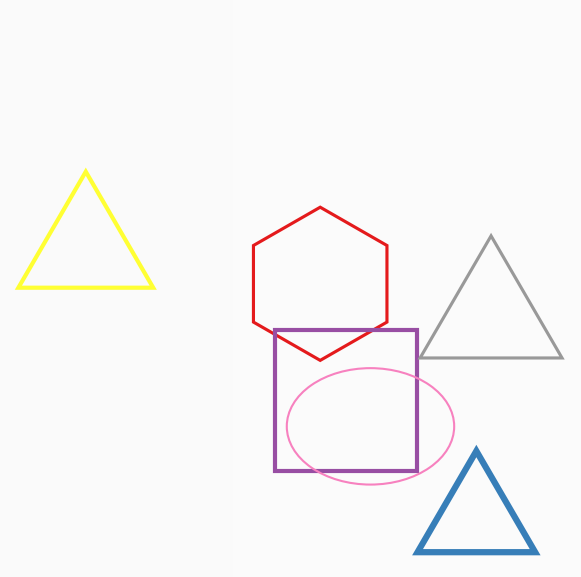[{"shape": "hexagon", "thickness": 1.5, "radius": 0.66, "center": [0.551, 0.508]}, {"shape": "triangle", "thickness": 3, "radius": 0.58, "center": [0.82, 0.101]}, {"shape": "square", "thickness": 2, "radius": 0.61, "center": [0.595, 0.305]}, {"shape": "triangle", "thickness": 2, "radius": 0.67, "center": [0.148, 0.568]}, {"shape": "oval", "thickness": 1, "radius": 0.72, "center": [0.637, 0.261]}, {"shape": "triangle", "thickness": 1.5, "radius": 0.7, "center": [0.845, 0.45]}]